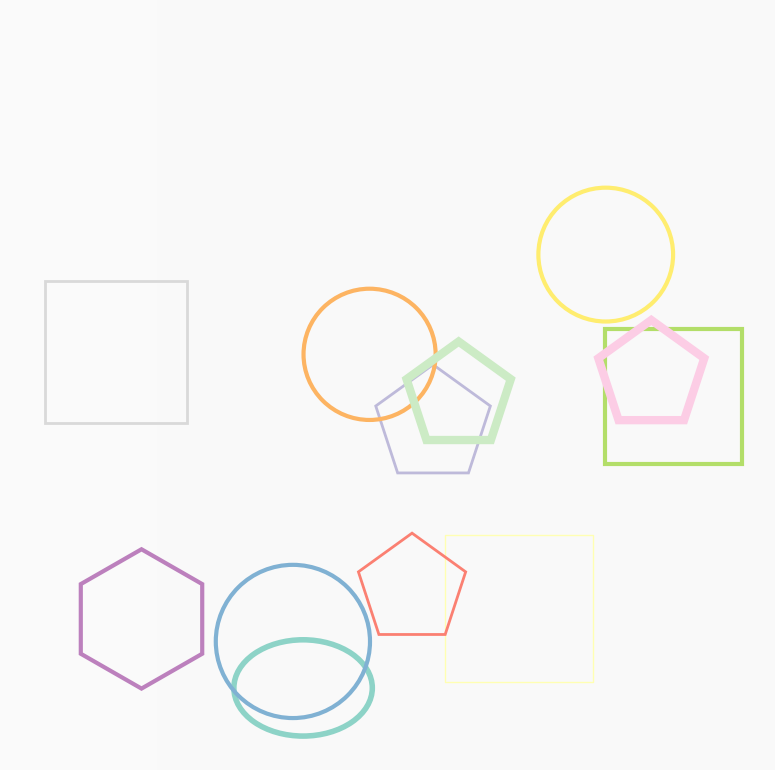[{"shape": "oval", "thickness": 2, "radius": 0.45, "center": [0.391, 0.107]}, {"shape": "square", "thickness": 0.5, "radius": 0.48, "center": [0.67, 0.209]}, {"shape": "pentagon", "thickness": 1, "radius": 0.39, "center": [0.559, 0.449]}, {"shape": "pentagon", "thickness": 1, "radius": 0.36, "center": [0.532, 0.235]}, {"shape": "circle", "thickness": 1.5, "radius": 0.5, "center": [0.378, 0.167]}, {"shape": "circle", "thickness": 1.5, "radius": 0.43, "center": [0.477, 0.54]}, {"shape": "square", "thickness": 1.5, "radius": 0.44, "center": [0.869, 0.485]}, {"shape": "pentagon", "thickness": 3, "radius": 0.36, "center": [0.84, 0.512]}, {"shape": "square", "thickness": 1, "radius": 0.46, "center": [0.149, 0.543]}, {"shape": "hexagon", "thickness": 1.5, "radius": 0.45, "center": [0.183, 0.196]}, {"shape": "pentagon", "thickness": 3, "radius": 0.35, "center": [0.592, 0.486]}, {"shape": "circle", "thickness": 1.5, "radius": 0.43, "center": [0.782, 0.669]}]